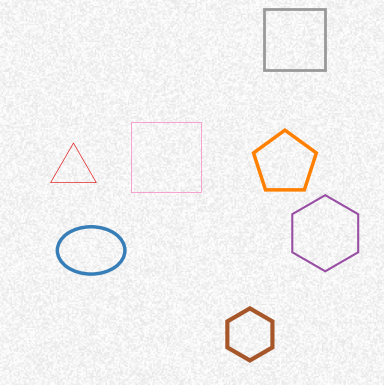[{"shape": "triangle", "thickness": 0.5, "radius": 0.34, "center": [0.191, 0.56]}, {"shape": "oval", "thickness": 2.5, "radius": 0.44, "center": [0.237, 0.35]}, {"shape": "hexagon", "thickness": 1.5, "radius": 0.49, "center": [0.845, 0.394]}, {"shape": "pentagon", "thickness": 2.5, "radius": 0.43, "center": [0.74, 0.576]}, {"shape": "hexagon", "thickness": 3, "radius": 0.34, "center": [0.649, 0.131]}, {"shape": "square", "thickness": 0.5, "radius": 0.46, "center": [0.431, 0.592]}, {"shape": "square", "thickness": 2, "radius": 0.4, "center": [0.765, 0.897]}]